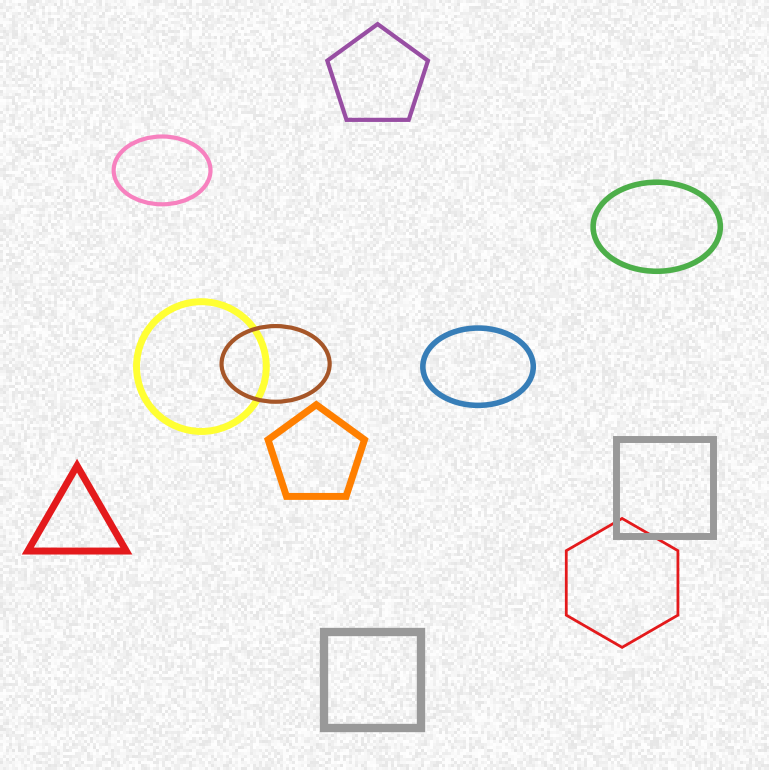[{"shape": "triangle", "thickness": 2.5, "radius": 0.37, "center": [0.1, 0.321]}, {"shape": "hexagon", "thickness": 1, "radius": 0.42, "center": [0.808, 0.243]}, {"shape": "oval", "thickness": 2, "radius": 0.36, "center": [0.621, 0.524]}, {"shape": "oval", "thickness": 2, "radius": 0.41, "center": [0.853, 0.706]}, {"shape": "pentagon", "thickness": 1.5, "radius": 0.34, "center": [0.49, 0.9]}, {"shape": "pentagon", "thickness": 2.5, "radius": 0.33, "center": [0.411, 0.409]}, {"shape": "circle", "thickness": 2.5, "radius": 0.42, "center": [0.262, 0.524]}, {"shape": "oval", "thickness": 1.5, "radius": 0.35, "center": [0.358, 0.527]}, {"shape": "oval", "thickness": 1.5, "radius": 0.31, "center": [0.21, 0.779]}, {"shape": "square", "thickness": 2.5, "radius": 0.32, "center": [0.863, 0.366]}, {"shape": "square", "thickness": 3, "radius": 0.31, "center": [0.484, 0.117]}]